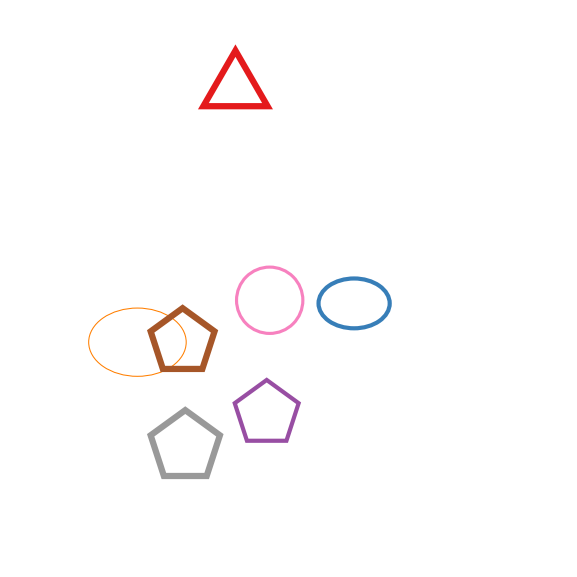[{"shape": "triangle", "thickness": 3, "radius": 0.32, "center": [0.408, 0.847]}, {"shape": "oval", "thickness": 2, "radius": 0.31, "center": [0.613, 0.474]}, {"shape": "pentagon", "thickness": 2, "radius": 0.29, "center": [0.462, 0.283]}, {"shape": "oval", "thickness": 0.5, "radius": 0.42, "center": [0.238, 0.407]}, {"shape": "pentagon", "thickness": 3, "radius": 0.29, "center": [0.316, 0.407]}, {"shape": "circle", "thickness": 1.5, "radius": 0.29, "center": [0.467, 0.479]}, {"shape": "pentagon", "thickness": 3, "radius": 0.32, "center": [0.321, 0.226]}]